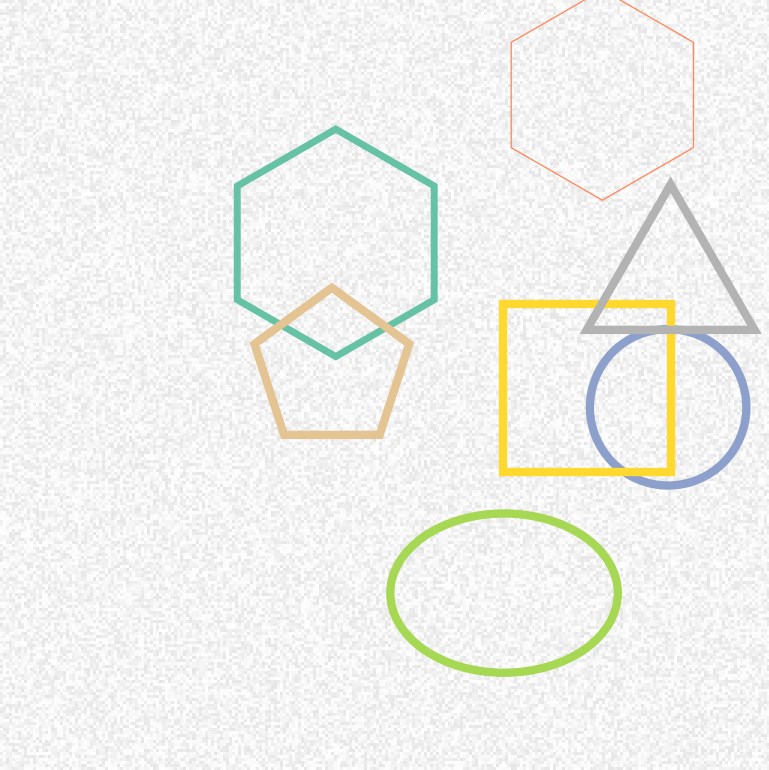[{"shape": "hexagon", "thickness": 2.5, "radius": 0.74, "center": [0.436, 0.685]}, {"shape": "hexagon", "thickness": 0.5, "radius": 0.68, "center": [0.782, 0.877]}, {"shape": "circle", "thickness": 3, "radius": 0.51, "center": [0.868, 0.471]}, {"shape": "oval", "thickness": 3, "radius": 0.74, "center": [0.655, 0.23]}, {"shape": "square", "thickness": 3, "radius": 0.55, "center": [0.762, 0.496]}, {"shape": "pentagon", "thickness": 3, "radius": 0.53, "center": [0.431, 0.521]}, {"shape": "triangle", "thickness": 3, "radius": 0.63, "center": [0.871, 0.634]}]